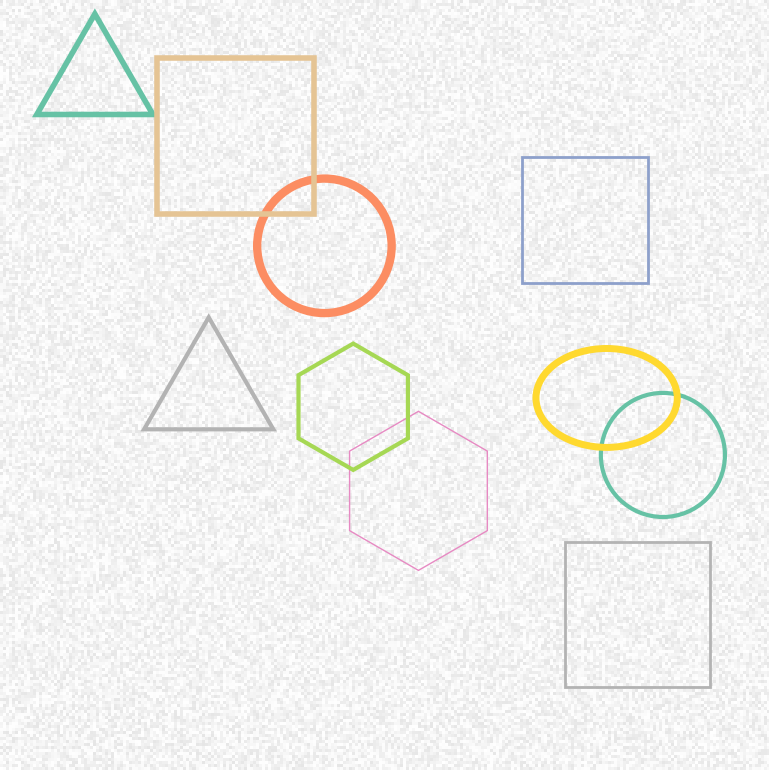[{"shape": "circle", "thickness": 1.5, "radius": 0.4, "center": [0.861, 0.409]}, {"shape": "triangle", "thickness": 2, "radius": 0.44, "center": [0.123, 0.895]}, {"shape": "circle", "thickness": 3, "radius": 0.44, "center": [0.421, 0.681]}, {"shape": "square", "thickness": 1, "radius": 0.41, "center": [0.76, 0.715]}, {"shape": "hexagon", "thickness": 0.5, "radius": 0.52, "center": [0.543, 0.363]}, {"shape": "hexagon", "thickness": 1.5, "radius": 0.41, "center": [0.459, 0.472]}, {"shape": "oval", "thickness": 2.5, "radius": 0.46, "center": [0.788, 0.483]}, {"shape": "square", "thickness": 2, "radius": 0.51, "center": [0.305, 0.823]}, {"shape": "square", "thickness": 1, "radius": 0.47, "center": [0.828, 0.201]}, {"shape": "triangle", "thickness": 1.5, "radius": 0.48, "center": [0.271, 0.491]}]